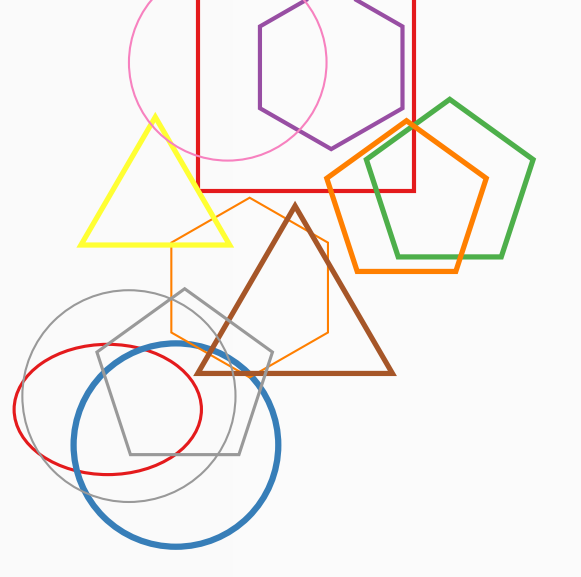[{"shape": "oval", "thickness": 1.5, "radius": 0.81, "center": [0.185, 0.29]}, {"shape": "square", "thickness": 2, "radius": 0.93, "center": [0.526, 0.854]}, {"shape": "circle", "thickness": 3, "radius": 0.88, "center": [0.303, 0.228]}, {"shape": "pentagon", "thickness": 2.5, "radius": 0.75, "center": [0.774, 0.676]}, {"shape": "hexagon", "thickness": 2, "radius": 0.71, "center": [0.57, 0.883]}, {"shape": "hexagon", "thickness": 1, "radius": 0.78, "center": [0.429, 0.501]}, {"shape": "pentagon", "thickness": 2.5, "radius": 0.72, "center": [0.699, 0.646]}, {"shape": "triangle", "thickness": 2.5, "radius": 0.74, "center": [0.267, 0.649]}, {"shape": "triangle", "thickness": 2.5, "radius": 0.97, "center": [0.508, 0.449]}, {"shape": "circle", "thickness": 1, "radius": 0.85, "center": [0.392, 0.891]}, {"shape": "circle", "thickness": 1, "radius": 0.92, "center": [0.222, 0.313]}, {"shape": "pentagon", "thickness": 1.5, "radius": 0.79, "center": [0.318, 0.34]}]